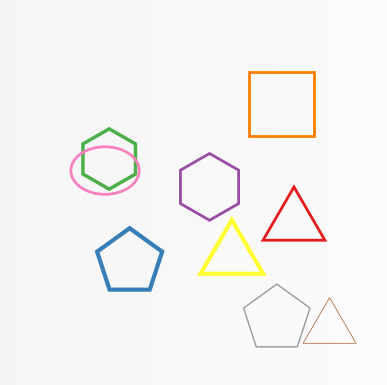[{"shape": "triangle", "thickness": 2, "radius": 0.46, "center": [0.759, 0.422]}, {"shape": "pentagon", "thickness": 3, "radius": 0.44, "center": [0.335, 0.319]}, {"shape": "hexagon", "thickness": 2.5, "radius": 0.39, "center": [0.282, 0.587]}, {"shape": "hexagon", "thickness": 2, "radius": 0.43, "center": [0.541, 0.515]}, {"shape": "square", "thickness": 2, "radius": 0.42, "center": [0.726, 0.731]}, {"shape": "triangle", "thickness": 3, "radius": 0.47, "center": [0.598, 0.336]}, {"shape": "triangle", "thickness": 0.5, "radius": 0.39, "center": [0.851, 0.148]}, {"shape": "oval", "thickness": 2, "radius": 0.44, "center": [0.271, 0.557]}, {"shape": "pentagon", "thickness": 1, "radius": 0.45, "center": [0.714, 0.172]}]